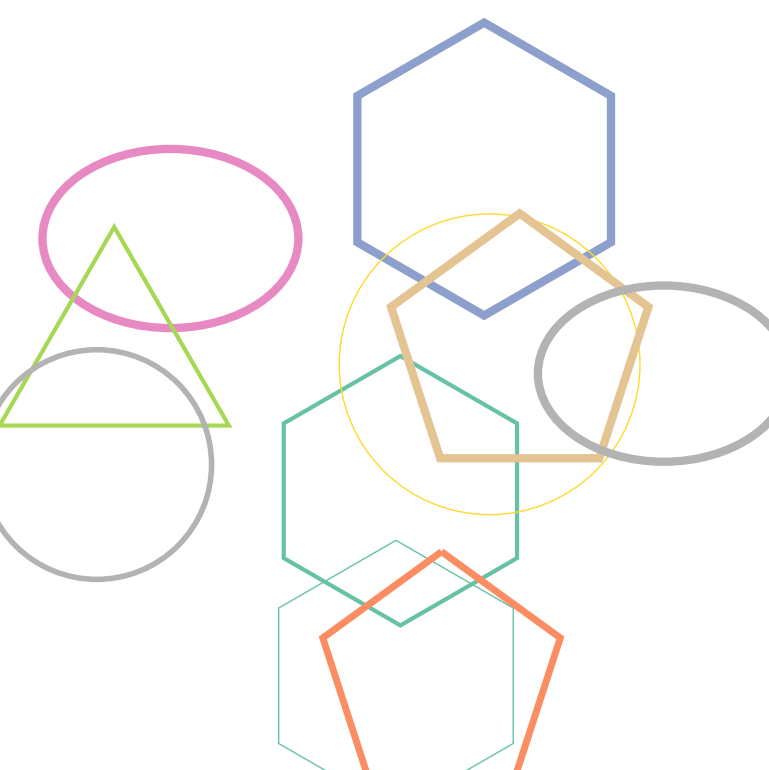[{"shape": "hexagon", "thickness": 1.5, "radius": 0.87, "center": [0.52, 0.363]}, {"shape": "hexagon", "thickness": 0.5, "radius": 0.88, "center": [0.514, 0.122]}, {"shape": "pentagon", "thickness": 2.5, "radius": 0.81, "center": [0.573, 0.121]}, {"shape": "hexagon", "thickness": 3, "radius": 0.95, "center": [0.629, 0.78]}, {"shape": "oval", "thickness": 3, "radius": 0.83, "center": [0.221, 0.69]}, {"shape": "triangle", "thickness": 1.5, "radius": 0.86, "center": [0.148, 0.533]}, {"shape": "circle", "thickness": 0.5, "radius": 0.98, "center": [0.636, 0.527]}, {"shape": "pentagon", "thickness": 3, "radius": 0.88, "center": [0.675, 0.547]}, {"shape": "oval", "thickness": 3, "radius": 0.82, "center": [0.862, 0.515]}, {"shape": "circle", "thickness": 2, "radius": 0.75, "center": [0.126, 0.397]}]